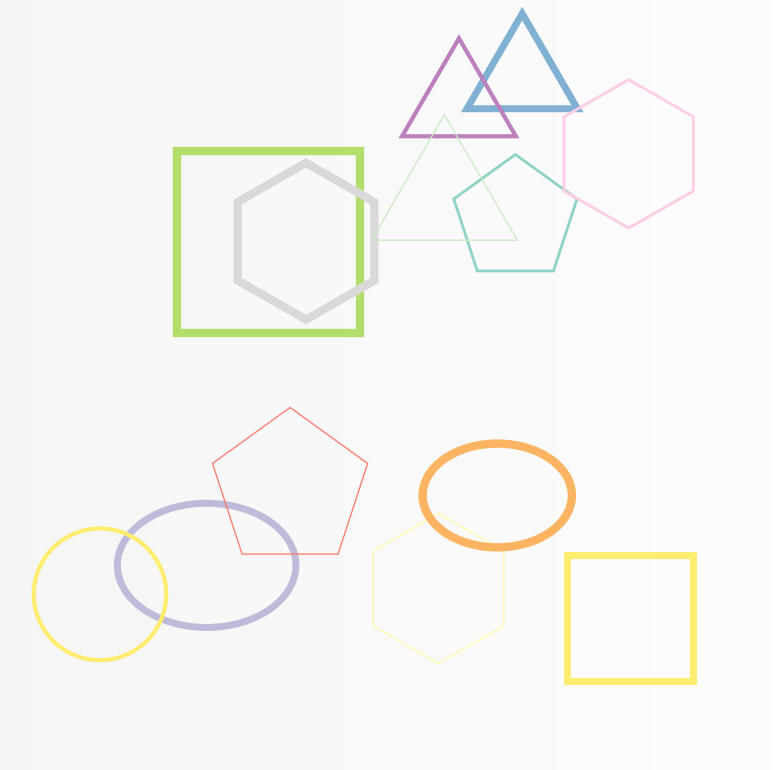[{"shape": "pentagon", "thickness": 1, "radius": 0.42, "center": [0.665, 0.716]}, {"shape": "hexagon", "thickness": 0.5, "radius": 0.49, "center": [0.566, 0.236]}, {"shape": "oval", "thickness": 2.5, "radius": 0.58, "center": [0.267, 0.266]}, {"shape": "pentagon", "thickness": 0.5, "radius": 0.53, "center": [0.374, 0.366]}, {"shape": "triangle", "thickness": 2.5, "radius": 0.41, "center": [0.674, 0.9]}, {"shape": "oval", "thickness": 3, "radius": 0.48, "center": [0.642, 0.357]}, {"shape": "square", "thickness": 3, "radius": 0.59, "center": [0.346, 0.686]}, {"shape": "hexagon", "thickness": 1, "radius": 0.48, "center": [0.811, 0.8]}, {"shape": "hexagon", "thickness": 3, "radius": 0.51, "center": [0.395, 0.687]}, {"shape": "triangle", "thickness": 1.5, "radius": 0.42, "center": [0.592, 0.865]}, {"shape": "triangle", "thickness": 0.5, "radius": 0.54, "center": [0.573, 0.742]}, {"shape": "circle", "thickness": 1.5, "radius": 0.43, "center": [0.129, 0.228]}, {"shape": "square", "thickness": 2.5, "radius": 0.41, "center": [0.813, 0.197]}]